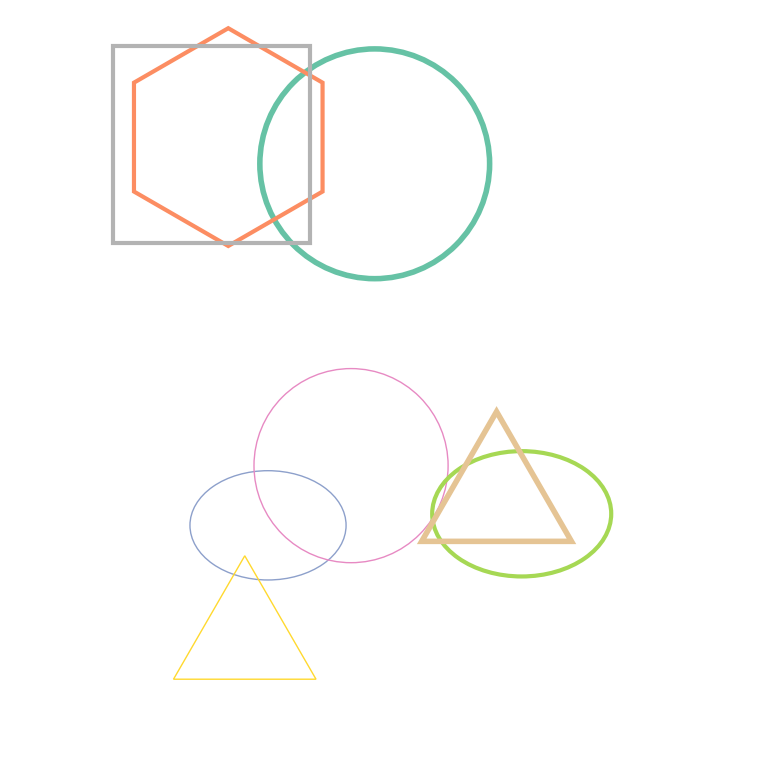[{"shape": "circle", "thickness": 2, "radius": 0.75, "center": [0.487, 0.787]}, {"shape": "hexagon", "thickness": 1.5, "radius": 0.71, "center": [0.296, 0.822]}, {"shape": "oval", "thickness": 0.5, "radius": 0.51, "center": [0.348, 0.318]}, {"shape": "circle", "thickness": 0.5, "radius": 0.63, "center": [0.456, 0.395]}, {"shape": "oval", "thickness": 1.5, "radius": 0.58, "center": [0.678, 0.333]}, {"shape": "triangle", "thickness": 0.5, "radius": 0.53, "center": [0.318, 0.171]}, {"shape": "triangle", "thickness": 2, "radius": 0.56, "center": [0.645, 0.353]}, {"shape": "square", "thickness": 1.5, "radius": 0.64, "center": [0.275, 0.813]}]